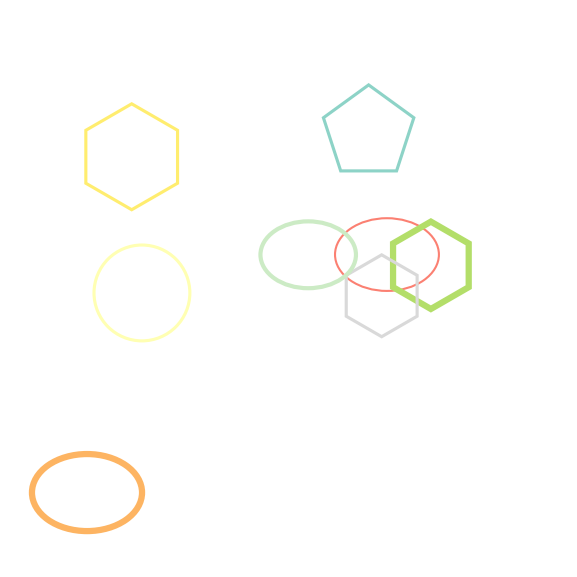[{"shape": "pentagon", "thickness": 1.5, "radius": 0.41, "center": [0.638, 0.77]}, {"shape": "circle", "thickness": 1.5, "radius": 0.41, "center": [0.246, 0.492]}, {"shape": "oval", "thickness": 1, "radius": 0.45, "center": [0.67, 0.558]}, {"shape": "oval", "thickness": 3, "radius": 0.48, "center": [0.151, 0.146]}, {"shape": "hexagon", "thickness": 3, "radius": 0.38, "center": [0.746, 0.54]}, {"shape": "hexagon", "thickness": 1.5, "radius": 0.35, "center": [0.661, 0.487]}, {"shape": "oval", "thickness": 2, "radius": 0.41, "center": [0.534, 0.558]}, {"shape": "hexagon", "thickness": 1.5, "radius": 0.46, "center": [0.228, 0.728]}]